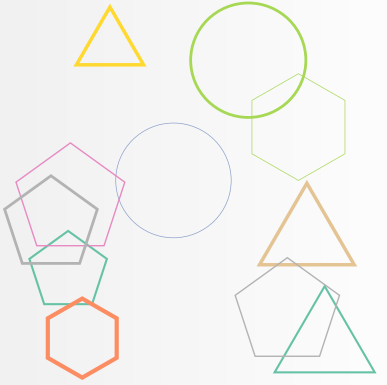[{"shape": "triangle", "thickness": 1.5, "radius": 0.75, "center": [0.838, 0.107]}, {"shape": "pentagon", "thickness": 1.5, "radius": 0.53, "center": [0.176, 0.295]}, {"shape": "hexagon", "thickness": 3, "radius": 0.51, "center": [0.212, 0.122]}, {"shape": "circle", "thickness": 0.5, "radius": 0.75, "center": [0.448, 0.531]}, {"shape": "pentagon", "thickness": 1, "radius": 0.74, "center": [0.182, 0.481]}, {"shape": "circle", "thickness": 2, "radius": 0.74, "center": [0.641, 0.844]}, {"shape": "hexagon", "thickness": 0.5, "radius": 0.69, "center": [0.77, 0.67]}, {"shape": "triangle", "thickness": 2.5, "radius": 0.5, "center": [0.284, 0.882]}, {"shape": "triangle", "thickness": 2.5, "radius": 0.71, "center": [0.792, 0.383]}, {"shape": "pentagon", "thickness": 1, "radius": 0.71, "center": [0.742, 0.189]}, {"shape": "pentagon", "thickness": 2, "radius": 0.63, "center": [0.132, 0.418]}]